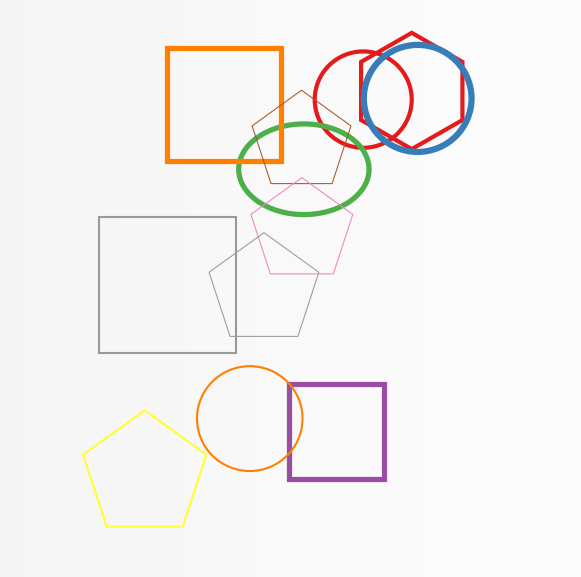[{"shape": "circle", "thickness": 2, "radius": 0.42, "center": [0.625, 0.827]}, {"shape": "hexagon", "thickness": 2, "radius": 0.5, "center": [0.708, 0.842]}, {"shape": "circle", "thickness": 3, "radius": 0.46, "center": [0.719, 0.829]}, {"shape": "oval", "thickness": 2.5, "radius": 0.56, "center": [0.523, 0.706]}, {"shape": "square", "thickness": 2.5, "radius": 0.41, "center": [0.579, 0.252]}, {"shape": "square", "thickness": 2.5, "radius": 0.49, "center": [0.386, 0.817]}, {"shape": "circle", "thickness": 1, "radius": 0.45, "center": [0.43, 0.274]}, {"shape": "pentagon", "thickness": 1, "radius": 0.56, "center": [0.249, 0.177]}, {"shape": "pentagon", "thickness": 0.5, "radius": 0.45, "center": [0.519, 0.754]}, {"shape": "pentagon", "thickness": 0.5, "radius": 0.46, "center": [0.519, 0.599]}, {"shape": "square", "thickness": 1, "radius": 0.59, "center": [0.288, 0.506]}, {"shape": "pentagon", "thickness": 0.5, "radius": 0.5, "center": [0.454, 0.497]}]